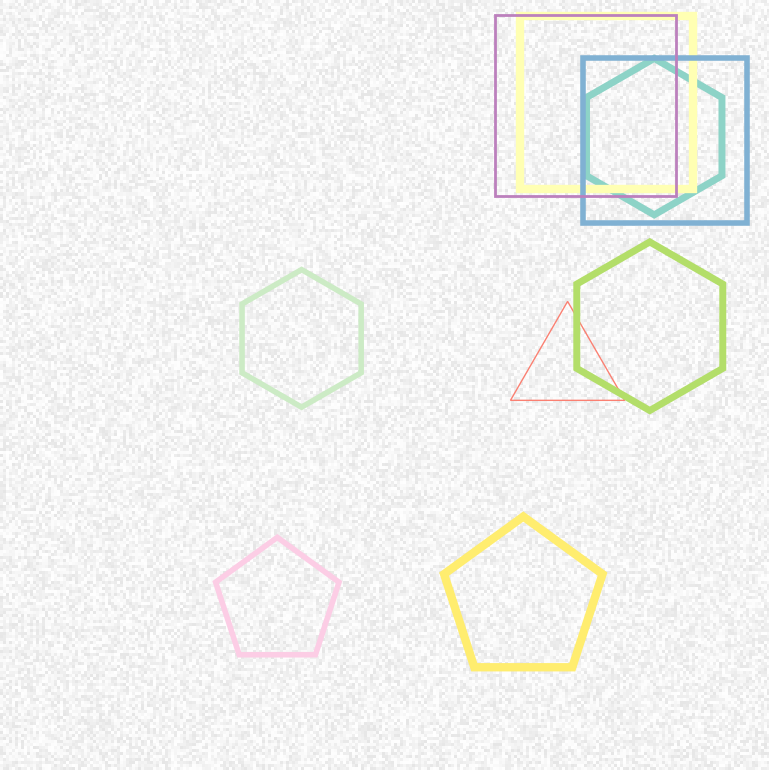[{"shape": "hexagon", "thickness": 2.5, "radius": 0.51, "center": [0.85, 0.823]}, {"shape": "square", "thickness": 3, "radius": 0.56, "center": [0.788, 0.866]}, {"shape": "triangle", "thickness": 0.5, "radius": 0.43, "center": [0.737, 0.523]}, {"shape": "square", "thickness": 2, "radius": 0.53, "center": [0.864, 0.818]}, {"shape": "hexagon", "thickness": 2.5, "radius": 0.55, "center": [0.844, 0.576]}, {"shape": "pentagon", "thickness": 2, "radius": 0.42, "center": [0.36, 0.218]}, {"shape": "square", "thickness": 1, "radius": 0.59, "center": [0.76, 0.863]}, {"shape": "hexagon", "thickness": 2, "radius": 0.45, "center": [0.392, 0.561]}, {"shape": "pentagon", "thickness": 3, "radius": 0.54, "center": [0.68, 0.221]}]